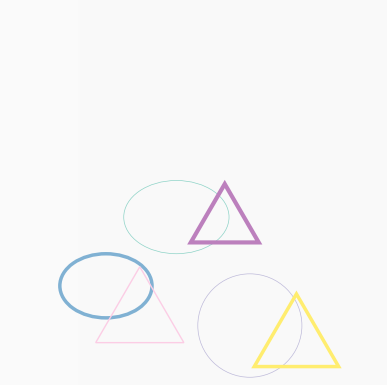[{"shape": "oval", "thickness": 0.5, "radius": 0.68, "center": [0.455, 0.436]}, {"shape": "circle", "thickness": 0.5, "radius": 0.67, "center": [0.645, 0.154]}, {"shape": "oval", "thickness": 2.5, "radius": 0.59, "center": [0.273, 0.258]}, {"shape": "triangle", "thickness": 1, "radius": 0.66, "center": [0.361, 0.176]}, {"shape": "triangle", "thickness": 3, "radius": 0.51, "center": [0.58, 0.421]}, {"shape": "triangle", "thickness": 2.5, "radius": 0.63, "center": [0.765, 0.111]}]